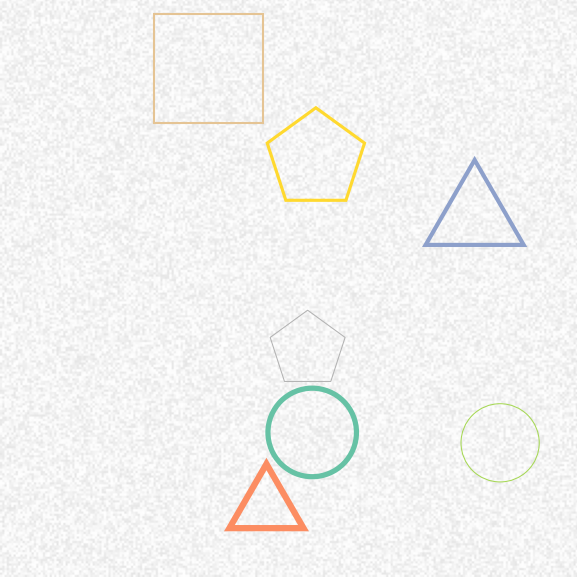[{"shape": "circle", "thickness": 2.5, "radius": 0.38, "center": [0.541, 0.25]}, {"shape": "triangle", "thickness": 3, "radius": 0.37, "center": [0.461, 0.122]}, {"shape": "triangle", "thickness": 2, "radius": 0.49, "center": [0.822, 0.624]}, {"shape": "circle", "thickness": 0.5, "radius": 0.34, "center": [0.866, 0.232]}, {"shape": "pentagon", "thickness": 1.5, "radius": 0.44, "center": [0.547, 0.724]}, {"shape": "square", "thickness": 1, "radius": 0.47, "center": [0.361, 0.881]}, {"shape": "pentagon", "thickness": 0.5, "radius": 0.34, "center": [0.533, 0.394]}]